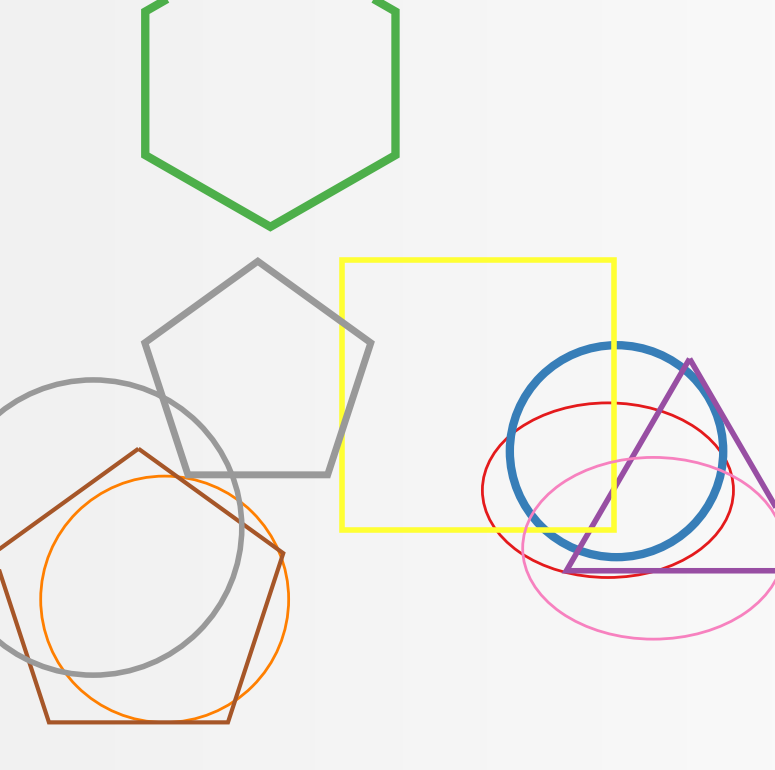[{"shape": "oval", "thickness": 1, "radius": 0.81, "center": [0.784, 0.363]}, {"shape": "circle", "thickness": 3, "radius": 0.69, "center": [0.796, 0.414]}, {"shape": "hexagon", "thickness": 3, "radius": 0.93, "center": [0.349, 0.892]}, {"shape": "triangle", "thickness": 2, "radius": 0.92, "center": [0.89, 0.351]}, {"shape": "circle", "thickness": 1, "radius": 0.8, "center": [0.212, 0.222]}, {"shape": "square", "thickness": 2, "radius": 0.88, "center": [0.616, 0.487]}, {"shape": "pentagon", "thickness": 1.5, "radius": 0.98, "center": [0.179, 0.221]}, {"shape": "oval", "thickness": 1, "radius": 0.84, "center": [0.843, 0.288]}, {"shape": "pentagon", "thickness": 2.5, "radius": 0.77, "center": [0.333, 0.507]}, {"shape": "circle", "thickness": 2, "radius": 0.96, "center": [0.12, 0.315]}]